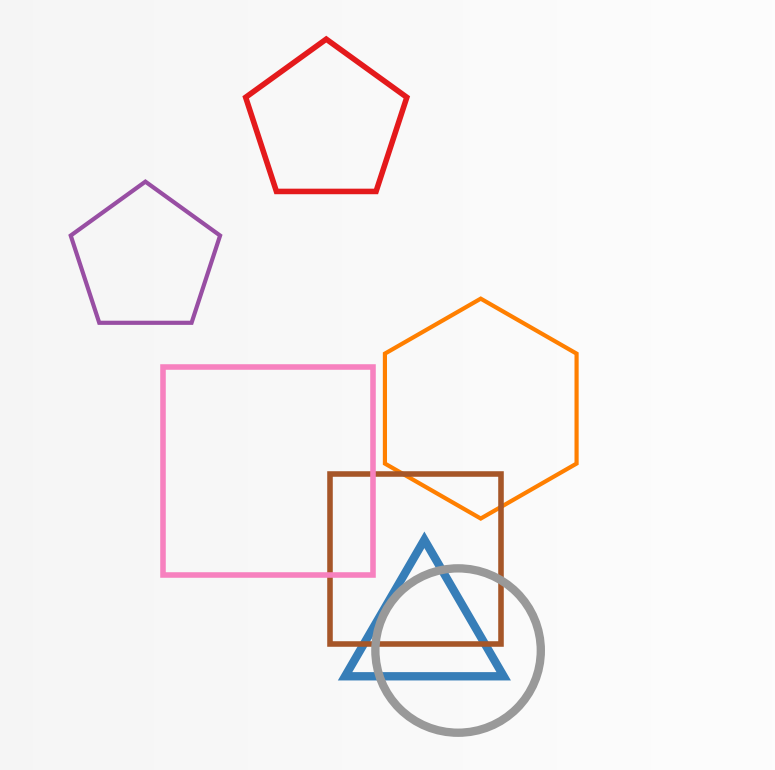[{"shape": "pentagon", "thickness": 2, "radius": 0.55, "center": [0.421, 0.84]}, {"shape": "triangle", "thickness": 3, "radius": 0.59, "center": [0.548, 0.181]}, {"shape": "pentagon", "thickness": 1.5, "radius": 0.51, "center": [0.188, 0.663]}, {"shape": "hexagon", "thickness": 1.5, "radius": 0.71, "center": [0.62, 0.469]}, {"shape": "square", "thickness": 2, "radius": 0.55, "center": [0.536, 0.275]}, {"shape": "square", "thickness": 2, "radius": 0.68, "center": [0.346, 0.388]}, {"shape": "circle", "thickness": 3, "radius": 0.53, "center": [0.591, 0.155]}]